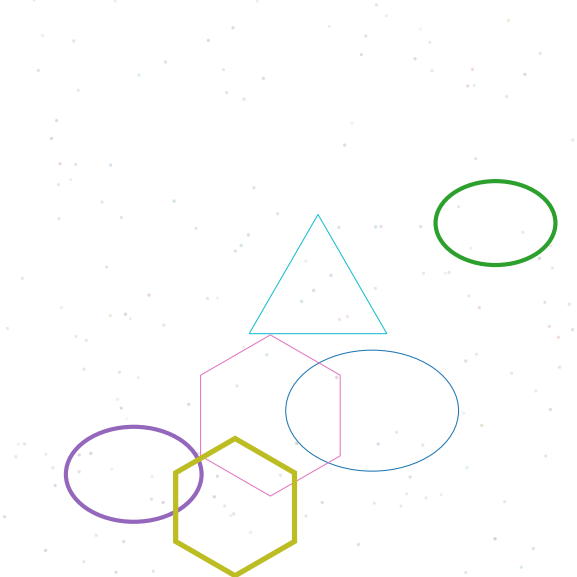[{"shape": "oval", "thickness": 0.5, "radius": 0.75, "center": [0.644, 0.288]}, {"shape": "oval", "thickness": 2, "radius": 0.52, "center": [0.858, 0.613]}, {"shape": "oval", "thickness": 2, "radius": 0.59, "center": [0.232, 0.178]}, {"shape": "hexagon", "thickness": 0.5, "radius": 0.7, "center": [0.468, 0.28]}, {"shape": "hexagon", "thickness": 2.5, "radius": 0.59, "center": [0.407, 0.121]}, {"shape": "triangle", "thickness": 0.5, "radius": 0.69, "center": [0.551, 0.49]}]